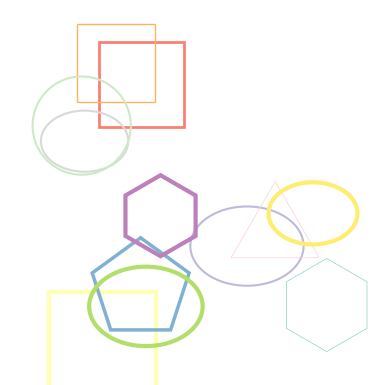[{"shape": "hexagon", "thickness": 0.5, "radius": 0.6, "center": [0.849, 0.208]}, {"shape": "square", "thickness": 3, "radius": 0.69, "center": [0.266, 0.102]}, {"shape": "oval", "thickness": 1.5, "radius": 0.74, "center": [0.641, 0.361]}, {"shape": "square", "thickness": 2, "radius": 0.55, "center": [0.368, 0.781]}, {"shape": "pentagon", "thickness": 2.5, "radius": 0.66, "center": [0.365, 0.25]}, {"shape": "square", "thickness": 1, "radius": 0.51, "center": [0.302, 0.836]}, {"shape": "oval", "thickness": 3, "radius": 0.74, "center": [0.379, 0.204]}, {"shape": "triangle", "thickness": 0.5, "radius": 0.66, "center": [0.715, 0.397]}, {"shape": "oval", "thickness": 1.5, "radius": 0.57, "center": [0.22, 0.633]}, {"shape": "hexagon", "thickness": 3, "radius": 0.53, "center": [0.417, 0.44]}, {"shape": "circle", "thickness": 1.5, "radius": 0.64, "center": [0.212, 0.674]}, {"shape": "oval", "thickness": 3, "radius": 0.58, "center": [0.813, 0.446]}]